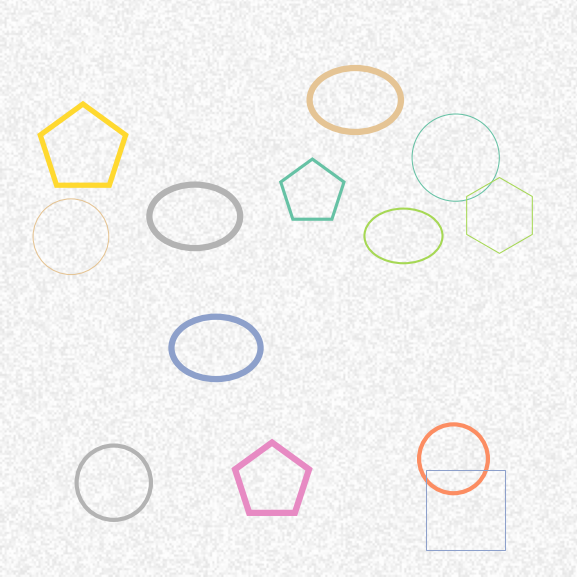[{"shape": "pentagon", "thickness": 1.5, "radius": 0.29, "center": [0.541, 0.666]}, {"shape": "circle", "thickness": 0.5, "radius": 0.38, "center": [0.789, 0.726]}, {"shape": "circle", "thickness": 2, "radius": 0.3, "center": [0.785, 0.205]}, {"shape": "oval", "thickness": 3, "radius": 0.39, "center": [0.374, 0.397]}, {"shape": "square", "thickness": 0.5, "radius": 0.34, "center": [0.806, 0.116]}, {"shape": "pentagon", "thickness": 3, "radius": 0.34, "center": [0.471, 0.166]}, {"shape": "oval", "thickness": 1, "radius": 0.34, "center": [0.699, 0.591]}, {"shape": "hexagon", "thickness": 0.5, "radius": 0.33, "center": [0.865, 0.626]}, {"shape": "pentagon", "thickness": 2.5, "radius": 0.39, "center": [0.144, 0.741]}, {"shape": "oval", "thickness": 3, "radius": 0.4, "center": [0.615, 0.826]}, {"shape": "circle", "thickness": 0.5, "radius": 0.33, "center": [0.123, 0.589]}, {"shape": "circle", "thickness": 2, "radius": 0.32, "center": [0.197, 0.163]}, {"shape": "oval", "thickness": 3, "radius": 0.39, "center": [0.337, 0.624]}]